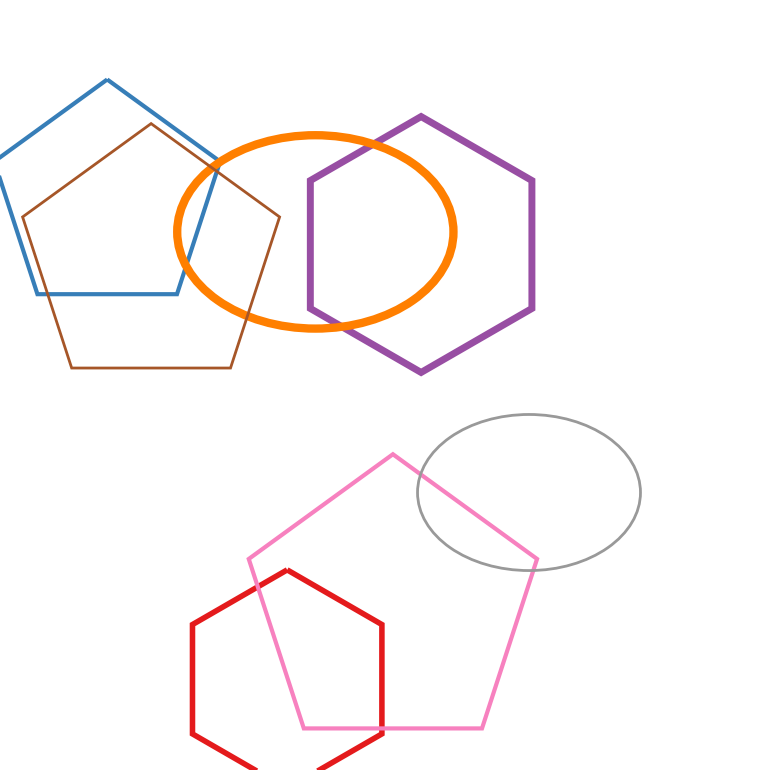[{"shape": "hexagon", "thickness": 2, "radius": 0.71, "center": [0.373, 0.118]}, {"shape": "pentagon", "thickness": 1.5, "radius": 0.77, "center": [0.139, 0.743]}, {"shape": "hexagon", "thickness": 2.5, "radius": 0.83, "center": [0.547, 0.682]}, {"shape": "oval", "thickness": 3, "radius": 0.9, "center": [0.41, 0.699]}, {"shape": "pentagon", "thickness": 1, "radius": 0.88, "center": [0.196, 0.664]}, {"shape": "pentagon", "thickness": 1.5, "radius": 0.98, "center": [0.51, 0.213]}, {"shape": "oval", "thickness": 1, "radius": 0.72, "center": [0.687, 0.36]}]